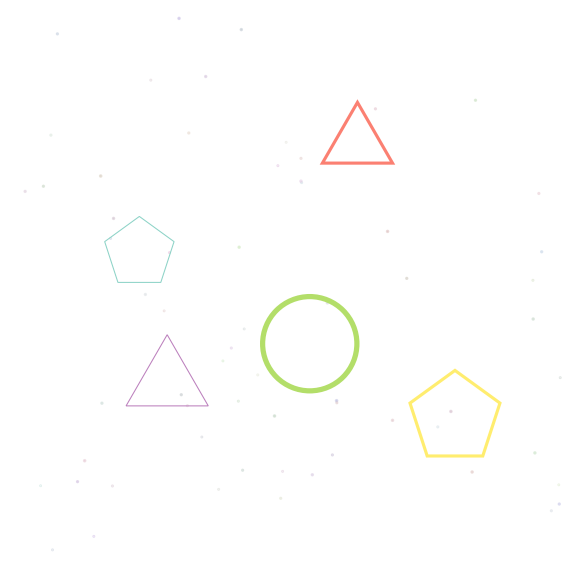[{"shape": "pentagon", "thickness": 0.5, "radius": 0.32, "center": [0.241, 0.561]}, {"shape": "triangle", "thickness": 1.5, "radius": 0.35, "center": [0.619, 0.752]}, {"shape": "circle", "thickness": 2.5, "radius": 0.41, "center": [0.536, 0.404]}, {"shape": "triangle", "thickness": 0.5, "radius": 0.41, "center": [0.289, 0.337]}, {"shape": "pentagon", "thickness": 1.5, "radius": 0.41, "center": [0.788, 0.276]}]